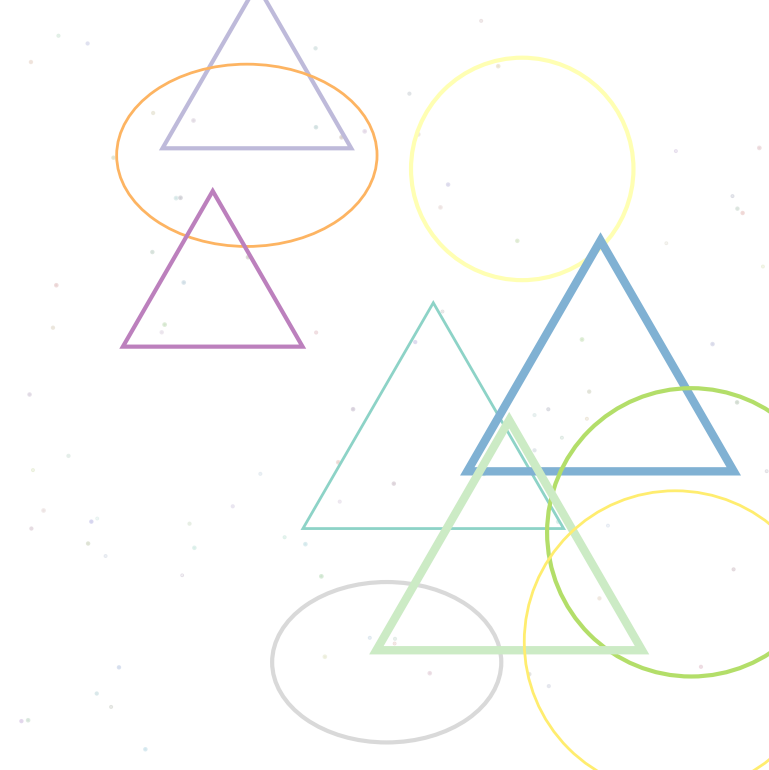[{"shape": "triangle", "thickness": 1, "radius": 0.98, "center": [0.563, 0.411]}, {"shape": "circle", "thickness": 1.5, "radius": 0.72, "center": [0.678, 0.781]}, {"shape": "triangle", "thickness": 1.5, "radius": 0.71, "center": [0.334, 0.878]}, {"shape": "triangle", "thickness": 3, "radius": 1.0, "center": [0.78, 0.488]}, {"shape": "oval", "thickness": 1, "radius": 0.85, "center": [0.321, 0.798]}, {"shape": "circle", "thickness": 1.5, "radius": 0.94, "center": [0.898, 0.309]}, {"shape": "oval", "thickness": 1.5, "radius": 0.74, "center": [0.502, 0.14]}, {"shape": "triangle", "thickness": 1.5, "radius": 0.67, "center": [0.276, 0.617]}, {"shape": "triangle", "thickness": 3, "radius": 1.0, "center": [0.661, 0.255]}, {"shape": "circle", "thickness": 1, "radius": 0.98, "center": [0.877, 0.167]}]